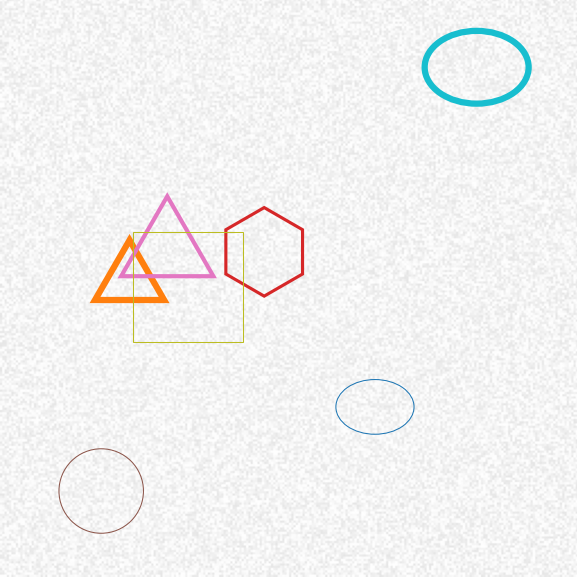[{"shape": "oval", "thickness": 0.5, "radius": 0.34, "center": [0.649, 0.295]}, {"shape": "triangle", "thickness": 3, "radius": 0.35, "center": [0.224, 0.514]}, {"shape": "hexagon", "thickness": 1.5, "radius": 0.38, "center": [0.457, 0.563]}, {"shape": "circle", "thickness": 0.5, "radius": 0.37, "center": [0.175, 0.149]}, {"shape": "triangle", "thickness": 2, "radius": 0.46, "center": [0.29, 0.567]}, {"shape": "square", "thickness": 0.5, "radius": 0.48, "center": [0.326, 0.502]}, {"shape": "oval", "thickness": 3, "radius": 0.45, "center": [0.825, 0.883]}]